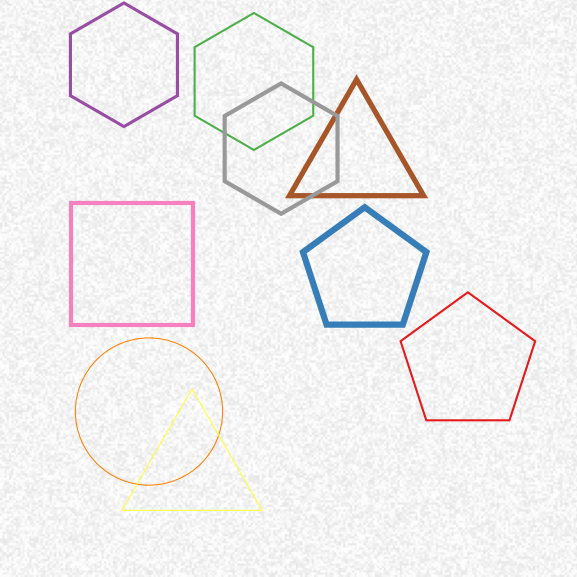[{"shape": "pentagon", "thickness": 1, "radius": 0.61, "center": [0.81, 0.37]}, {"shape": "pentagon", "thickness": 3, "radius": 0.56, "center": [0.632, 0.528]}, {"shape": "hexagon", "thickness": 1, "radius": 0.59, "center": [0.44, 0.858]}, {"shape": "hexagon", "thickness": 1.5, "radius": 0.54, "center": [0.215, 0.887]}, {"shape": "circle", "thickness": 0.5, "radius": 0.64, "center": [0.258, 0.287]}, {"shape": "triangle", "thickness": 0.5, "radius": 0.7, "center": [0.333, 0.186]}, {"shape": "triangle", "thickness": 2.5, "radius": 0.67, "center": [0.617, 0.727]}, {"shape": "square", "thickness": 2, "radius": 0.53, "center": [0.229, 0.543]}, {"shape": "hexagon", "thickness": 2, "radius": 0.56, "center": [0.487, 0.742]}]